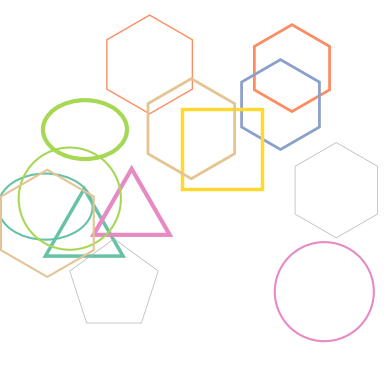[{"shape": "oval", "thickness": 1.5, "radius": 0.61, "center": [0.118, 0.463]}, {"shape": "triangle", "thickness": 2.5, "radius": 0.58, "center": [0.219, 0.393]}, {"shape": "hexagon", "thickness": 2, "radius": 0.56, "center": [0.758, 0.823]}, {"shape": "hexagon", "thickness": 1, "radius": 0.64, "center": [0.389, 0.833]}, {"shape": "hexagon", "thickness": 2, "radius": 0.58, "center": [0.729, 0.728]}, {"shape": "triangle", "thickness": 3, "radius": 0.57, "center": [0.342, 0.447]}, {"shape": "circle", "thickness": 1.5, "radius": 0.64, "center": [0.842, 0.242]}, {"shape": "circle", "thickness": 1.5, "radius": 0.66, "center": [0.181, 0.484]}, {"shape": "oval", "thickness": 3, "radius": 0.55, "center": [0.221, 0.663]}, {"shape": "square", "thickness": 2.5, "radius": 0.52, "center": [0.576, 0.614]}, {"shape": "hexagon", "thickness": 1.5, "radius": 0.7, "center": [0.123, 0.42]}, {"shape": "hexagon", "thickness": 2, "radius": 0.65, "center": [0.497, 0.666]}, {"shape": "pentagon", "thickness": 0.5, "radius": 0.6, "center": [0.296, 0.259]}, {"shape": "hexagon", "thickness": 0.5, "radius": 0.62, "center": [0.874, 0.506]}]